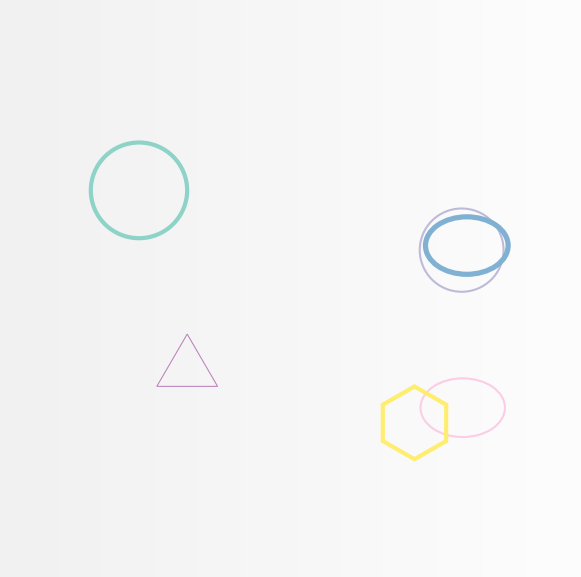[{"shape": "circle", "thickness": 2, "radius": 0.41, "center": [0.239, 0.67]}, {"shape": "circle", "thickness": 1, "radius": 0.36, "center": [0.794, 0.566]}, {"shape": "oval", "thickness": 2.5, "radius": 0.36, "center": [0.803, 0.574]}, {"shape": "oval", "thickness": 1, "radius": 0.36, "center": [0.796, 0.293]}, {"shape": "triangle", "thickness": 0.5, "radius": 0.3, "center": [0.322, 0.36]}, {"shape": "hexagon", "thickness": 2, "radius": 0.31, "center": [0.713, 0.267]}]